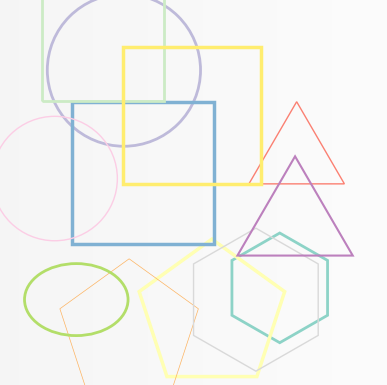[{"shape": "hexagon", "thickness": 2, "radius": 0.71, "center": [0.722, 0.252]}, {"shape": "pentagon", "thickness": 2.5, "radius": 0.99, "center": [0.547, 0.182]}, {"shape": "circle", "thickness": 2, "radius": 0.99, "center": [0.32, 0.818]}, {"shape": "triangle", "thickness": 1, "radius": 0.71, "center": [0.766, 0.594]}, {"shape": "square", "thickness": 2.5, "radius": 0.92, "center": [0.369, 0.55]}, {"shape": "pentagon", "thickness": 0.5, "radius": 0.94, "center": [0.333, 0.14]}, {"shape": "oval", "thickness": 2, "radius": 0.67, "center": [0.197, 0.222]}, {"shape": "circle", "thickness": 1, "radius": 0.81, "center": [0.141, 0.536]}, {"shape": "hexagon", "thickness": 1, "radius": 0.93, "center": [0.66, 0.222]}, {"shape": "triangle", "thickness": 1.5, "radius": 0.86, "center": [0.761, 0.422]}, {"shape": "square", "thickness": 2, "radius": 0.79, "center": [0.266, 0.895]}, {"shape": "square", "thickness": 2.5, "radius": 0.89, "center": [0.495, 0.7]}]